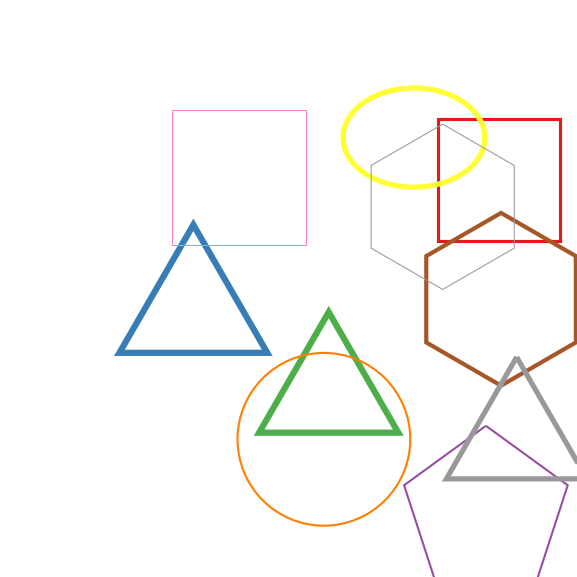[{"shape": "square", "thickness": 1.5, "radius": 0.53, "center": [0.864, 0.687]}, {"shape": "triangle", "thickness": 3, "radius": 0.74, "center": [0.335, 0.462]}, {"shape": "triangle", "thickness": 3, "radius": 0.7, "center": [0.569, 0.319]}, {"shape": "pentagon", "thickness": 1, "radius": 0.74, "center": [0.841, 0.113]}, {"shape": "circle", "thickness": 1, "radius": 0.75, "center": [0.561, 0.238]}, {"shape": "oval", "thickness": 2.5, "radius": 0.61, "center": [0.717, 0.761]}, {"shape": "hexagon", "thickness": 2, "radius": 0.75, "center": [0.868, 0.481]}, {"shape": "square", "thickness": 0.5, "radius": 0.58, "center": [0.414, 0.691]}, {"shape": "triangle", "thickness": 2.5, "radius": 0.7, "center": [0.895, 0.24]}, {"shape": "hexagon", "thickness": 0.5, "radius": 0.72, "center": [0.767, 0.641]}]